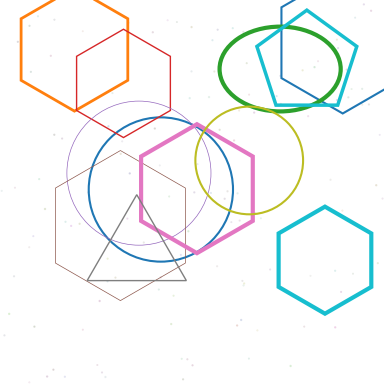[{"shape": "circle", "thickness": 1.5, "radius": 0.94, "center": [0.418, 0.508]}, {"shape": "hexagon", "thickness": 1.5, "radius": 0.92, "center": [0.89, 0.889]}, {"shape": "hexagon", "thickness": 2, "radius": 0.8, "center": [0.193, 0.871]}, {"shape": "oval", "thickness": 3, "radius": 0.79, "center": [0.728, 0.821]}, {"shape": "hexagon", "thickness": 1, "radius": 0.7, "center": [0.321, 0.783]}, {"shape": "circle", "thickness": 0.5, "radius": 0.94, "center": [0.361, 0.55]}, {"shape": "hexagon", "thickness": 0.5, "radius": 0.97, "center": [0.313, 0.414]}, {"shape": "hexagon", "thickness": 3, "radius": 0.84, "center": [0.512, 0.51]}, {"shape": "triangle", "thickness": 1, "radius": 0.74, "center": [0.355, 0.346]}, {"shape": "circle", "thickness": 1.5, "radius": 0.7, "center": [0.647, 0.583]}, {"shape": "pentagon", "thickness": 2.5, "radius": 0.68, "center": [0.797, 0.837]}, {"shape": "hexagon", "thickness": 3, "radius": 0.69, "center": [0.844, 0.324]}]